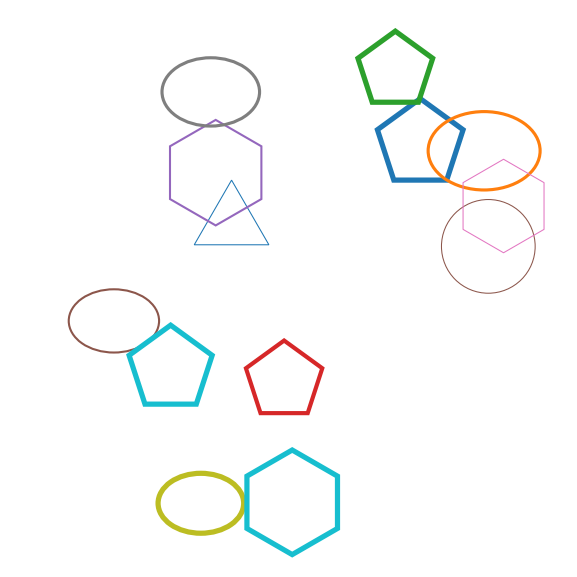[{"shape": "pentagon", "thickness": 2.5, "radius": 0.39, "center": [0.728, 0.75]}, {"shape": "triangle", "thickness": 0.5, "radius": 0.37, "center": [0.401, 0.613]}, {"shape": "oval", "thickness": 1.5, "radius": 0.48, "center": [0.838, 0.738]}, {"shape": "pentagon", "thickness": 2.5, "radius": 0.34, "center": [0.685, 0.877]}, {"shape": "pentagon", "thickness": 2, "radius": 0.35, "center": [0.492, 0.34]}, {"shape": "hexagon", "thickness": 1, "radius": 0.46, "center": [0.373, 0.7]}, {"shape": "circle", "thickness": 0.5, "radius": 0.41, "center": [0.846, 0.573]}, {"shape": "oval", "thickness": 1, "radius": 0.39, "center": [0.197, 0.443]}, {"shape": "hexagon", "thickness": 0.5, "radius": 0.4, "center": [0.872, 0.642]}, {"shape": "oval", "thickness": 1.5, "radius": 0.42, "center": [0.365, 0.84]}, {"shape": "oval", "thickness": 2.5, "radius": 0.37, "center": [0.348, 0.128]}, {"shape": "hexagon", "thickness": 2.5, "radius": 0.45, "center": [0.506, 0.129]}, {"shape": "pentagon", "thickness": 2.5, "radius": 0.38, "center": [0.295, 0.36]}]